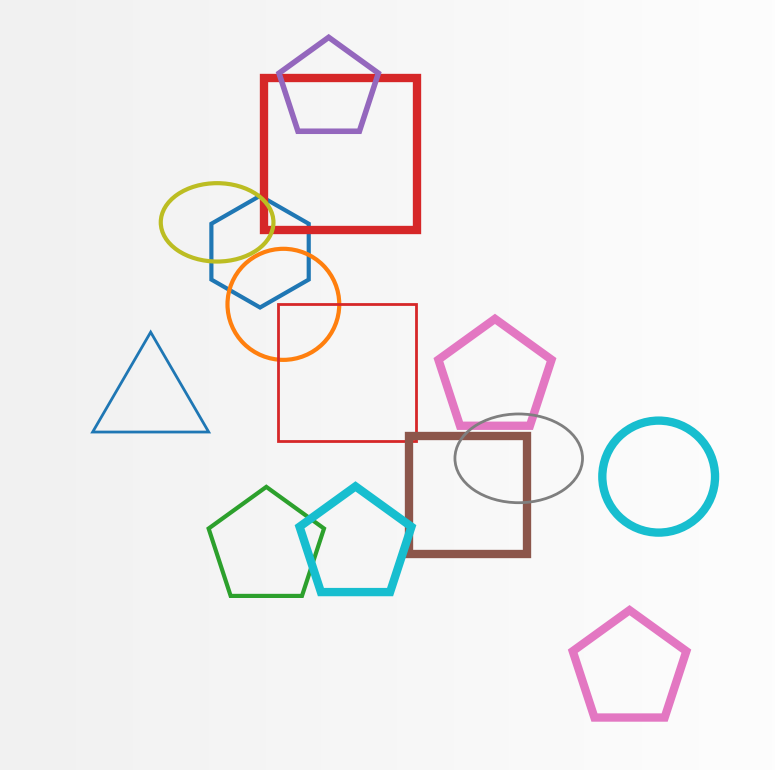[{"shape": "triangle", "thickness": 1, "radius": 0.43, "center": [0.194, 0.482]}, {"shape": "hexagon", "thickness": 1.5, "radius": 0.36, "center": [0.336, 0.673]}, {"shape": "circle", "thickness": 1.5, "radius": 0.36, "center": [0.366, 0.605]}, {"shape": "pentagon", "thickness": 1.5, "radius": 0.39, "center": [0.344, 0.289]}, {"shape": "square", "thickness": 1, "radius": 0.44, "center": [0.448, 0.516]}, {"shape": "square", "thickness": 3, "radius": 0.5, "center": [0.44, 0.8]}, {"shape": "pentagon", "thickness": 2, "radius": 0.34, "center": [0.424, 0.884]}, {"shape": "square", "thickness": 3, "radius": 0.38, "center": [0.604, 0.357]}, {"shape": "pentagon", "thickness": 3, "radius": 0.39, "center": [0.812, 0.13]}, {"shape": "pentagon", "thickness": 3, "radius": 0.38, "center": [0.639, 0.509]}, {"shape": "oval", "thickness": 1, "radius": 0.41, "center": [0.669, 0.405]}, {"shape": "oval", "thickness": 1.5, "radius": 0.36, "center": [0.28, 0.711]}, {"shape": "pentagon", "thickness": 3, "radius": 0.38, "center": [0.459, 0.292]}, {"shape": "circle", "thickness": 3, "radius": 0.36, "center": [0.85, 0.381]}]